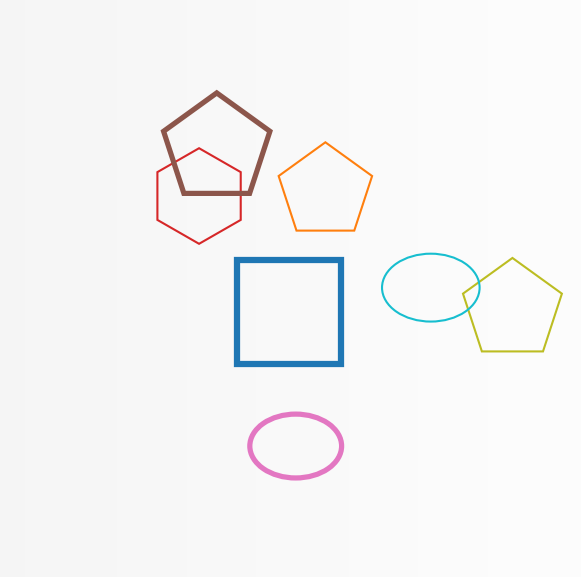[{"shape": "square", "thickness": 3, "radius": 0.45, "center": [0.497, 0.459]}, {"shape": "pentagon", "thickness": 1, "radius": 0.42, "center": [0.56, 0.668]}, {"shape": "hexagon", "thickness": 1, "radius": 0.41, "center": [0.342, 0.66]}, {"shape": "pentagon", "thickness": 2.5, "radius": 0.48, "center": [0.373, 0.742]}, {"shape": "oval", "thickness": 2.5, "radius": 0.39, "center": [0.509, 0.227]}, {"shape": "pentagon", "thickness": 1, "radius": 0.45, "center": [0.882, 0.463]}, {"shape": "oval", "thickness": 1, "radius": 0.42, "center": [0.741, 0.501]}]